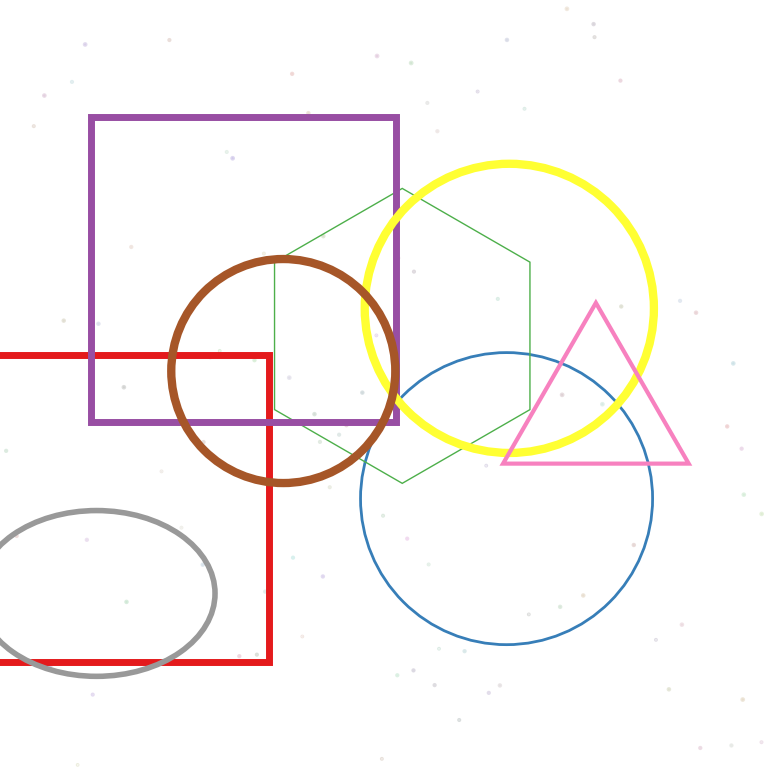[{"shape": "square", "thickness": 2.5, "radius": 1.0, "center": [0.15, 0.34]}, {"shape": "circle", "thickness": 1, "radius": 0.95, "center": [0.658, 0.352]}, {"shape": "hexagon", "thickness": 0.5, "radius": 0.96, "center": [0.522, 0.564]}, {"shape": "square", "thickness": 2.5, "radius": 0.99, "center": [0.316, 0.65]}, {"shape": "circle", "thickness": 3, "radius": 0.94, "center": [0.661, 0.6]}, {"shape": "circle", "thickness": 3, "radius": 0.73, "center": [0.368, 0.518]}, {"shape": "triangle", "thickness": 1.5, "radius": 0.7, "center": [0.774, 0.467]}, {"shape": "oval", "thickness": 2, "radius": 0.77, "center": [0.125, 0.229]}]